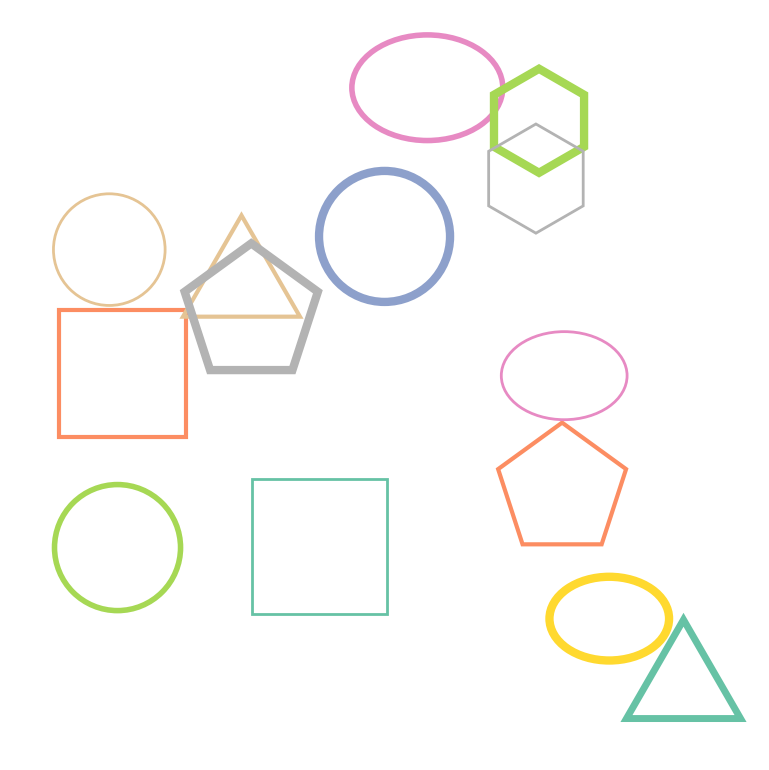[{"shape": "square", "thickness": 1, "radius": 0.44, "center": [0.415, 0.29]}, {"shape": "triangle", "thickness": 2.5, "radius": 0.43, "center": [0.888, 0.11]}, {"shape": "square", "thickness": 1.5, "radius": 0.41, "center": [0.159, 0.515]}, {"shape": "pentagon", "thickness": 1.5, "radius": 0.44, "center": [0.73, 0.364]}, {"shape": "circle", "thickness": 3, "radius": 0.43, "center": [0.499, 0.693]}, {"shape": "oval", "thickness": 1, "radius": 0.41, "center": [0.733, 0.512]}, {"shape": "oval", "thickness": 2, "radius": 0.49, "center": [0.555, 0.886]}, {"shape": "circle", "thickness": 2, "radius": 0.41, "center": [0.153, 0.289]}, {"shape": "hexagon", "thickness": 3, "radius": 0.34, "center": [0.7, 0.843]}, {"shape": "oval", "thickness": 3, "radius": 0.39, "center": [0.791, 0.197]}, {"shape": "circle", "thickness": 1, "radius": 0.36, "center": [0.142, 0.676]}, {"shape": "triangle", "thickness": 1.5, "radius": 0.44, "center": [0.314, 0.633]}, {"shape": "hexagon", "thickness": 1, "radius": 0.35, "center": [0.696, 0.768]}, {"shape": "pentagon", "thickness": 3, "radius": 0.45, "center": [0.326, 0.593]}]